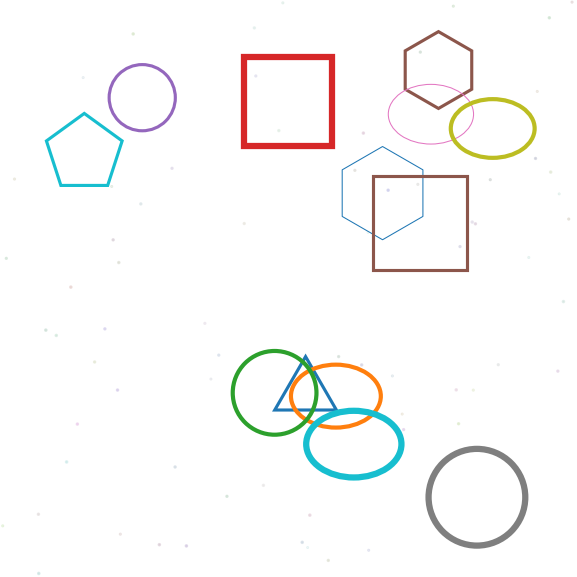[{"shape": "hexagon", "thickness": 0.5, "radius": 0.4, "center": [0.662, 0.665]}, {"shape": "triangle", "thickness": 1.5, "radius": 0.31, "center": [0.529, 0.32]}, {"shape": "oval", "thickness": 2, "radius": 0.39, "center": [0.582, 0.313]}, {"shape": "circle", "thickness": 2, "radius": 0.36, "center": [0.476, 0.319]}, {"shape": "square", "thickness": 3, "radius": 0.38, "center": [0.499, 0.824]}, {"shape": "circle", "thickness": 1.5, "radius": 0.29, "center": [0.246, 0.83]}, {"shape": "square", "thickness": 1.5, "radius": 0.41, "center": [0.727, 0.614]}, {"shape": "hexagon", "thickness": 1.5, "radius": 0.33, "center": [0.759, 0.878]}, {"shape": "oval", "thickness": 0.5, "radius": 0.37, "center": [0.746, 0.801]}, {"shape": "circle", "thickness": 3, "radius": 0.42, "center": [0.826, 0.138]}, {"shape": "oval", "thickness": 2, "radius": 0.36, "center": [0.853, 0.777]}, {"shape": "pentagon", "thickness": 1.5, "radius": 0.34, "center": [0.146, 0.734]}, {"shape": "oval", "thickness": 3, "radius": 0.41, "center": [0.613, 0.23]}]